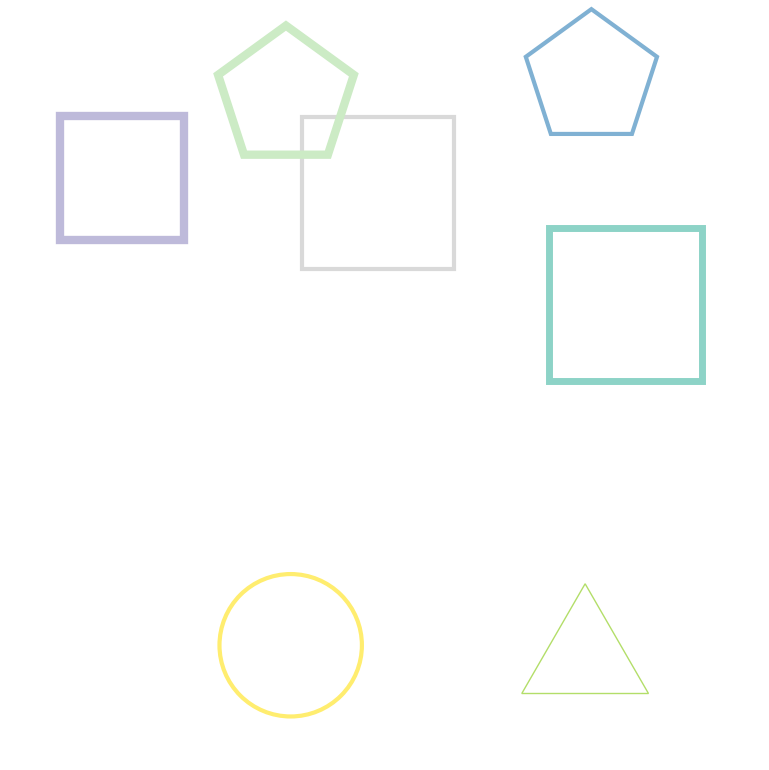[{"shape": "square", "thickness": 2.5, "radius": 0.5, "center": [0.812, 0.605]}, {"shape": "square", "thickness": 3, "radius": 0.4, "center": [0.158, 0.769]}, {"shape": "pentagon", "thickness": 1.5, "radius": 0.45, "center": [0.768, 0.899]}, {"shape": "triangle", "thickness": 0.5, "radius": 0.47, "center": [0.76, 0.147]}, {"shape": "square", "thickness": 1.5, "radius": 0.49, "center": [0.491, 0.749]}, {"shape": "pentagon", "thickness": 3, "radius": 0.46, "center": [0.371, 0.874]}, {"shape": "circle", "thickness": 1.5, "radius": 0.46, "center": [0.378, 0.162]}]